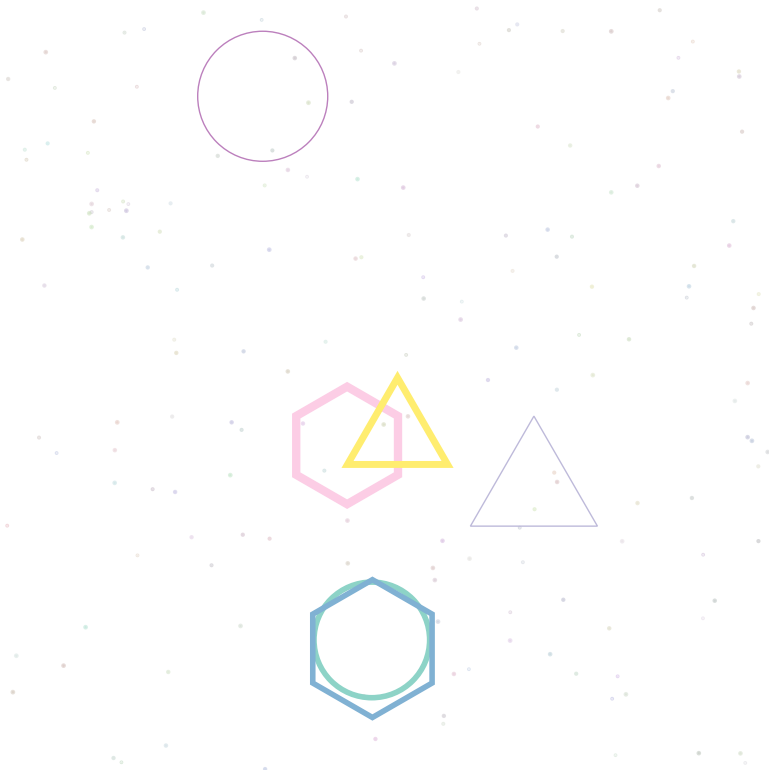[{"shape": "circle", "thickness": 2, "radius": 0.38, "center": [0.483, 0.169]}, {"shape": "triangle", "thickness": 0.5, "radius": 0.48, "center": [0.693, 0.364]}, {"shape": "hexagon", "thickness": 2, "radius": 0.45, "center": [0.484, 0.158]}, {"shape": "hexagon", "thickness": 3, "radius": 0.38, "center": [0.451, 0.422]}, {"shape": "circle", "thickness": 0.5, "radius": 0.42, "center": [0.341, 0.875]}, {"shape": "triangle", "thickness": 2.5, "radius": 0.38, "center": [0.516, 0.434]}]